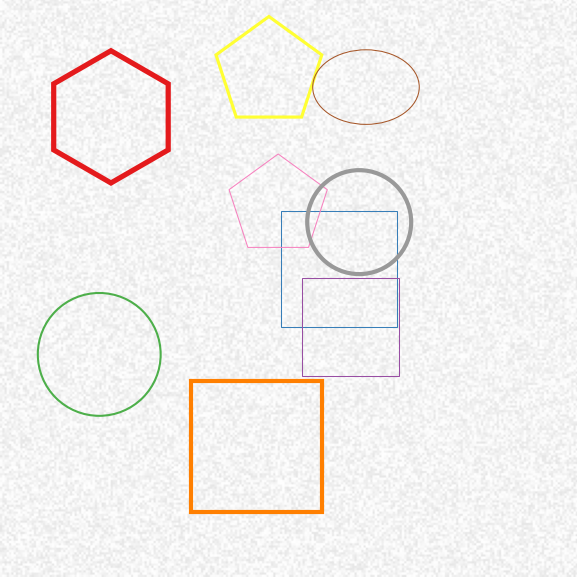[{"shape": "hexagon", "thickness": 2.5, "radius": 0.57, "center": [0.192, 0.797]}, {"shape": "square", "thickness": 0.5, "radius": 0.5, "center": [0.587, 0.533]}, {"shape": "circle", "thickness": 1, "radius": 0.53, "center": [0.172, 0.385]}, {"shape": "square", "thickness": 0.5, "radius": 0.42, "center": [0.607, 0.433]}, {"shape": "square", "thickness": 2, "radius": 0.56, "center": [0.444, 0.226]}, {"shape": "pentagon", "thickness": 1.5, "radius": 0.48, "center": [0.466, 0.874]}, {"shape": "oval", "thickness": 0.5, "radius": 0.46, "center": [0.634, 0.848]}, {"shape": "pentagon", "thickness": 0.5, "radius": 0.45, "center": [0.482, 0.643]}, {"shape": "circle", "thickness": 2, "radius": 0.45, "center": [0.622, 0.614]}]